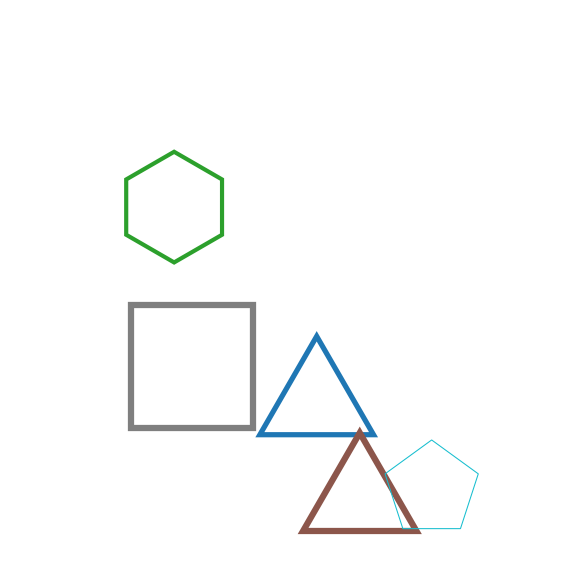[{"shape": "triangle", "thickness": 2.5, "radius": 0.57, "center": [0.548, 0.303]}, {"shape": "hexagon", "thickness": 2, "radius": 0.48, "center": [0.302, 0.641]}, {"shape": "triangle", "thickness": 3, "radius": 0.57, "center": [0.623, 0.136]}, {"shape": "square", "thickness": 3, "radius": 0.53, "center": [0.333, 0.364]}, {"shape": "pentagon", "thickness": 0.5, "radius": 0.42, "center": [0.747, 0.152]}]